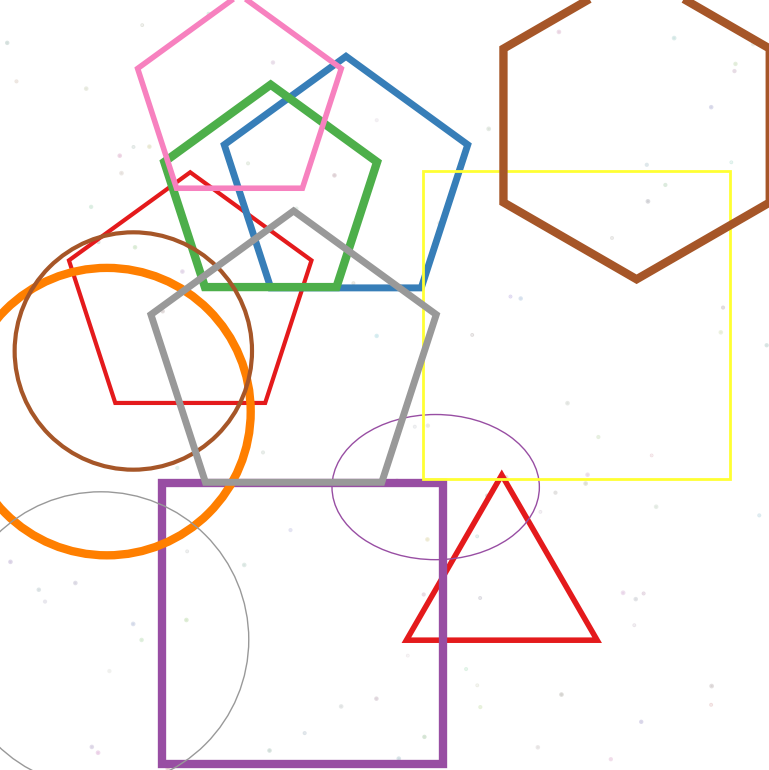[{"shape": "triangle", "thickness": 2, "radius": 0.72, "center": [0.652, 0.24]}, {"shape": "pentagon", "thickness": 1.5, "radius": 0.83, "center": [0.247, 0.611]}, {"shape": "pentagon", "thickness": 2.5, "radius": 0.83, "center": [0.449, 0.761]}, {"shape": "pentagon", "thickness": 3, "radius": 0.73, "center": [0.352, 0.745]}, {"shape": "oval", "thickness": 0.5, "radius": 0.67, "center": [0.566, 0.367]}, {"shape": "square", "thickness": 3, "radius": 0.91, "center": [0.393, 0.19]}, {"shape": "circle", "thickness": 3, "radius": 0.93, "center": [0.139, 0.465]}, {"shape": "square", "thickness": 1, "radius": 1.0, "center": [0.749, 0.578]}, {"shape": "hexagon", "thickness": 3, "radius": 1.0, "center": [0.827, 0.837]}, {"shape": "circle", "thickness": 1.5, "radius": 0.77, "center": [0.173, 0.544]}, {"shape": "pentagon", "thickness": 2, "radius": 0.7, "center": [0.311, 0.868]}, {"shape": "pentagon", "thickness": 2.5, "radius": 0.97, "center": [0.381, 0.531]}, {"shape": "circle", "thickness": 0.5, "radius": 0.96, "center": [0.131, 0.169]}]